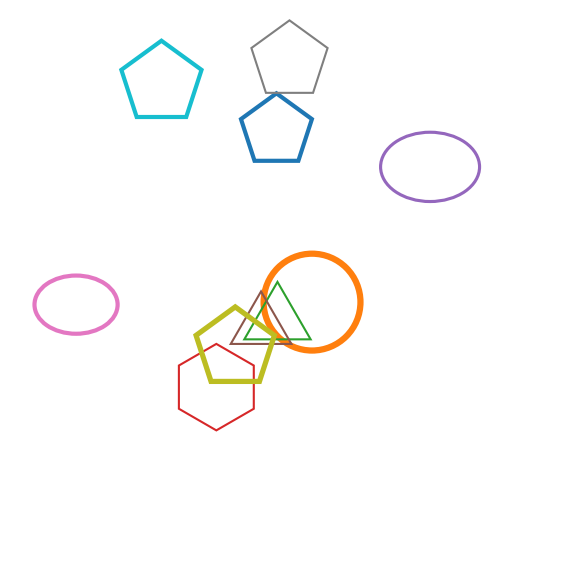[{"shape": "pentagon", "thickness": 2, "radius": 0.32, "center": [0.479, 0.773]}, {"shape": "circle", "thickness": 3, "radius": 0.42, "center": [0.54, 0.476]}, {"shape": "triangle", "thickness": 1, "radius": 0.33, "center": [0.48, 0.445]}, {"shape": "hexagon", "thickness": 1, "radius": 0.37, "center": [0.375, 0.329]}, {"shape": "oval", "thickness": 1.5, "radius": 0.43, "center": [0.745, 0.71]}, {"shape": "triangle", "thickness": 1, "radius": 0.3, "center": [0.452, 0.434]}, {"shape": "oval", "thickness": 2, "radius": 0.36, "center": [0.132, 0.472]}, {"shape": "pentagon", "thickness": 1, "radius": 0.35, "center": [0.501, 0.894]}, {"shape": "pentagon", "thickness": 2.5, "radius": 0.36, "center": [0.407, 0.396]}, {"shape": "pentagon", "thickness": 2, "radius": 0.37, "center": [0.28, 0.856]}]